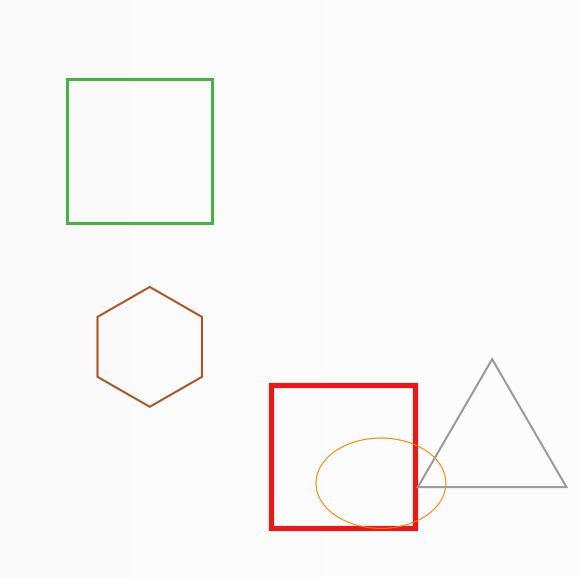[{"shape": "square", "thickness": 2.5, "radius": 0.62, "center": [0.59, 0.209]}, {"shape": "square", "thickness": 1.5, "radius": 0.62, "center": [0.24, 0.738]}, {"shape": "oval", "thickness": 0.5, "radius": 0.56, "center": [0.655, 0.162]}, {"shape": "hexagon", "thickness": 1, "radius": 0.52, "center": [0.258, 0.399]}, {"shape": "triangle", "thickness": 1, "radius": 0.74, "center": [0.847, 0.229]}]